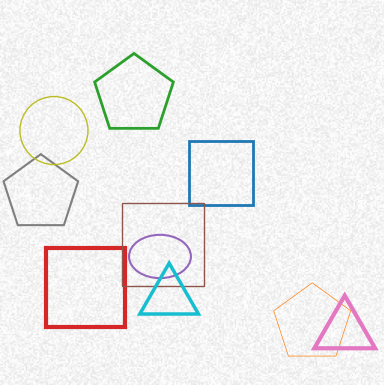[{"shape": "square", "thickness": 2, "radius": 0.42, "center": [0.573, 0.552]}, {"shape": "pentagon", "thickness": 0.5, "radius": 0.53, "center": [0.811, 0.16]}, {"shape": "pentagon", "thickness": 2, "radius": 0.54, "center": [0.348, 0.754]}, {"shape": "square", "thickness": 3, "radius": 0.51, "center": [0.222, 0.252]}, {"shape": "oval", "thickness": 1.5, "radius": 0.4, "center": [0.416, 0.334]}, {"shape": "square", "thickness": 1, "radius": 0.54, "center": [0.423, 0.365]}, {"shape": "triangle", "thickness": 3, "radius": 0.46, "center": [0.895, 0.141]}, {"shape": "pentagon", "thickness": 1.5, "radius": 0.51, "center": [0.106, 0.498]}, {"shape": "circle", "thickness": 1, "radius": 0.44, "center": [0.14, 0.661]}, {"shape": "triangle", "thickness": 2.5, "radius": 0.44, "center": [0.439, 0.228]}]